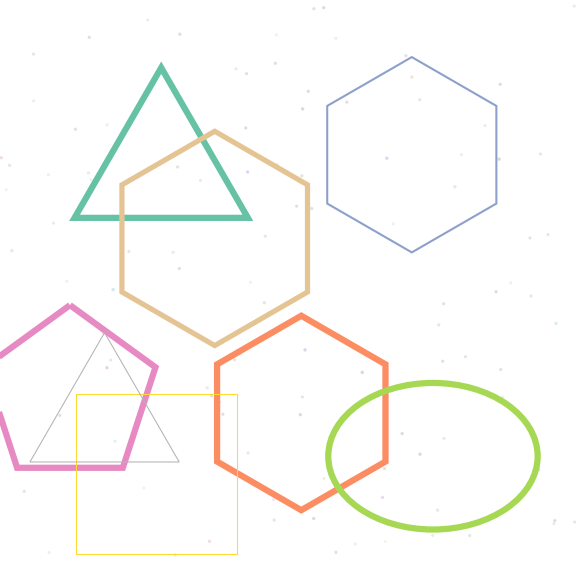[{"shape": "triangle", "thickness": 3, "radius": 0.87, "center": [0.279, 0.709]}, {"shape": "hexagon", "thickness": 3, "radius": 0.84, "center": [0.522, 0.284]}, {"shape": "hexagon", "thickness": 1, "radius": 0.85, "center": [0.713, 0.731]}, {"shape": "pentagon", "thickness": 3, "radius": 0.78, "center": [0.121, 0.315]}, {"shape": "oval", "thickness": 3, "radius": 0.91, "center": [0.75, 0.209]}, {"shape": "square", "thickness": 0.5, "radius": 0.69, "center": [0.271, 0.178]}, {"shape": "hexagon", "thickness": 2.5, "radius": 0.93, "center": [0.372, 0.586]}, {"shape": "triangle", "thickness": 0.5, "radius": 0.75, "center": [0.181, 0.274]}]